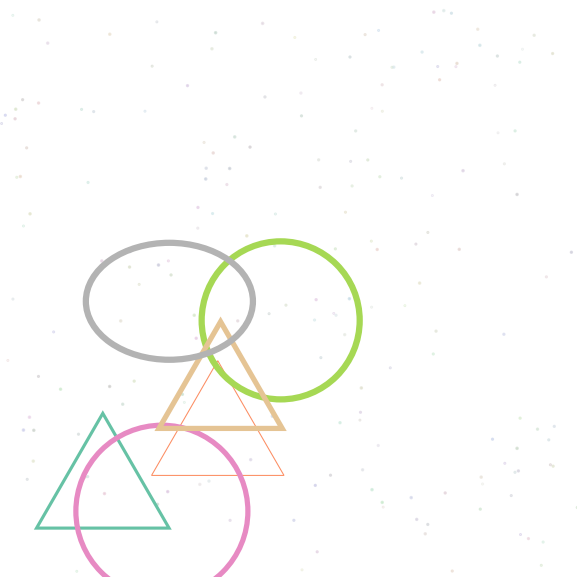[{"shape": "triangle", "thickness": 1.5, "radius": 0.66, "center": [0.178, 0.151]}, {"shape": "triangle", "thickness": 0.5, "radius": 0.66, "center": [0.377, 0.242]}, {"shape": "circle", "thickness": 2.5, "radius": 0.74, "center": [0.28, 0.114]}, {"shape": "circle", "thickness": 3, "radius": 0.68, "center": [0.486, 0.444]}, {"shape": "triangle", "thickness": 2.5, "radius": 0.62, "center": [0.382, 0.319]}, {"shape": "oval", "thickness": 3, "radius": 0.72, "center": [0.293, 0.477]}]